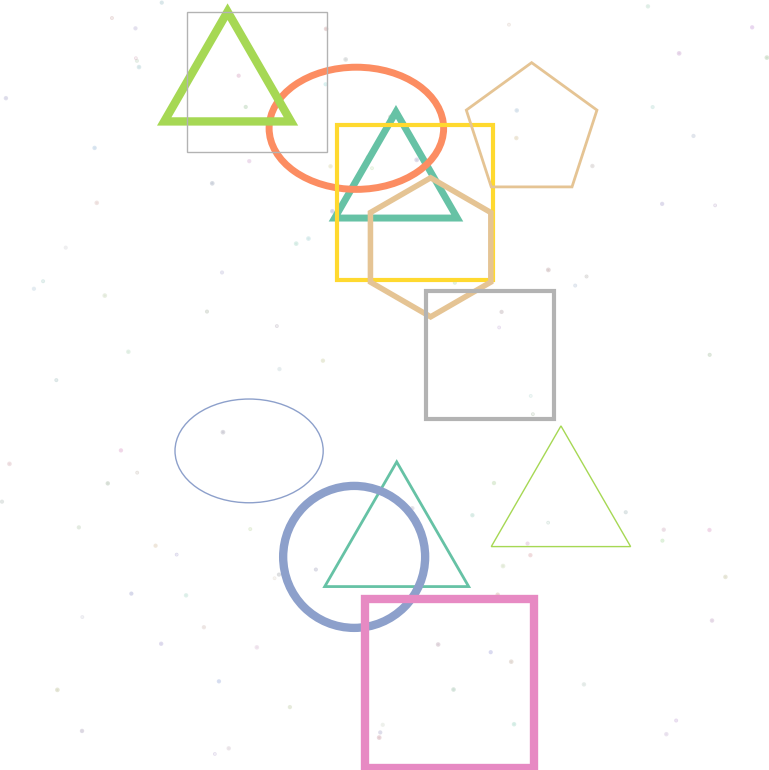[{"shape": "triangle", "thickness": 2.5, "radius": 0.46, "center": [0.514, 0.763]}, {"shape": "triangle", "thickness": 1, "radius": 0.54, "center": [0.515, 0.292]}, {"shape": "oval", "thickness": 2.5, "radius": 0.57, "center": [0.463, 0.833]}, {"shape": "oval", "thickness": 0.5, "radius": 0.48, "center": [0.324, 0.414]}, {"shape": "circle", "thickness": 3, "radius": 0.46, "center": [0.46, 0.277]}, {"shape": "square", "thickness": 3, "radius": 0.55, "center": [0.584, 0.112]}, {"shape": "triangle", "thickness": 3, "radius": 0.48, "center": [0.296, 0.89]}, {"shape": "triangle", "thickness": 0.5, "radius": 0.52, "center": [0.729, 0.342]}, {"shape": "square", "thickness": 1.5, "radius": 0.51, "center": [0.539, 0.737]}, {"shape": "pentagon", "thickness": 1, "radius": 0.45, "center": [0.69, 0.829]}, {"shape": "hexagon", "thickness": 2, "radius": 0.45, "center": [0.559, 0.679]}, {"shape": "square", "thickness": 1.5, "radius": 0.41, "center": [0.636, 0.539]}, {"shape": "square", "thickness": 0.5, "radius": 0.45, "center": [0.334, 0.893]}]